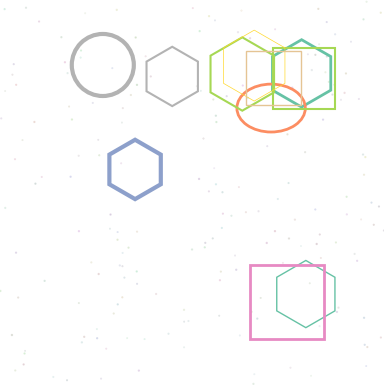[{"shape": "hexagon", "thickness": 1, "radius": 0.44, "center": [0.794, 0.236]}, {"shape": "hexagon", "thickness": 2, "radius": 0.44, "center": [0.783, 0.809]}, {"shape": "oval", "thickness": 2, "radius": 0.44, "center": [0.704, 0.719]}, {"shape": "hexagon", "thickness": 3, "radius": 0.39, "center": [0.351, 0.56]}, {"shape": "square", "thickness": 2, "radius": 0.48, "center": [0.746, 0.216]}, {"shape": "hexagon", "thickness": 1.5, "radius": 0.48, "center": [0.629, 0.808]}, {"shape": "square", "thickness": 1.5, "radius": 0.4, "center": [0.79, 0.795]}, {"shape": "hexagon", "thickness": 0.5, "radius": 0.46, "center": [0.66, 0.83]}, {"shape": "square", "thickness": 1, "radius": 0.35, "center": [0.711, 0.797]}, {"shape": "hexagon", "thickness": 1.5, "radius": 0.39, "center": [0.447, 0.801]}, {"shape": "circle", "thickness": 3, "radius": 0.4, "center": [0.267, 0.831]}]